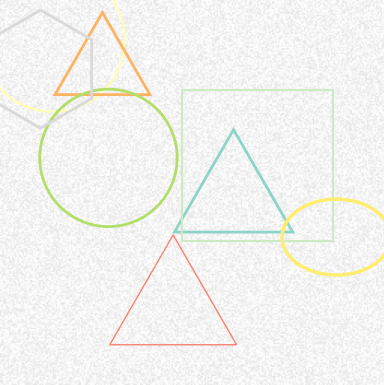[{"shape": "triangle", "thickness": 2, "radius": 0.89, "center": [0.607, 0.486]}, {"shape": "circle", "thickness": 1.5, "radius": 0.93, "center": [0.138, 0.896]}, {"shape": "triangle", "thickness": 1, "radius": 0.95, "center": [0.45, 0.2]}, {"shape": "triangle", "thickness": 2, "radius": 0.71, "center": [0.266, 0.825]}, {"shape": "circle", "thickness": 2, "radius": 0.89, "center": [0.282, 0.59]}, {"shape": "hexagon", "thickness": 2, "radius": 0.77, "center": [0.105, 0.821]}, {"shape": "square", "thickness": 1.5, "radius": 0.98, "center": [0.668, 0.571]}, {"shape": "oval", "thickness": 2.5, "radius": 0.7, "center": [0.874, 0.384]}]